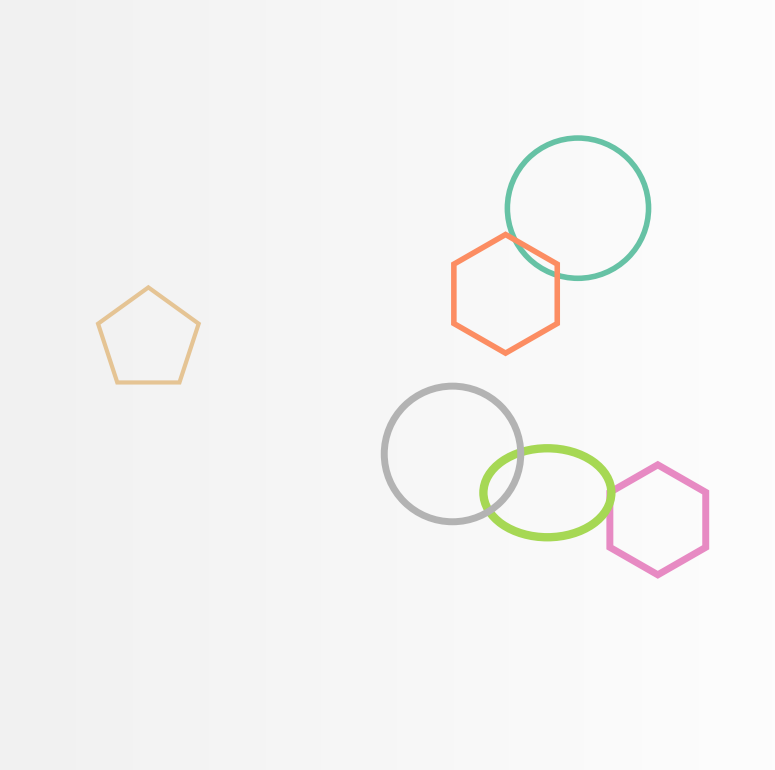[{"shape": "circle", "thickness": 2, "radius": 0.46, "center": [0.746, 0.73]}, {"shape": "hexagon", "thickness": 2, "radius": 0.39, "center": [0.652, 0.618]}, {"shape": "hexagon", "thickness": 2.5, "radius": 0.36, "center": [0.849, 0.325]}, {"shape": "oval", "thickness": 3, "radius": 0.41, "center": [0.706, 0.36]}, {"shape": "pentagon", "thickness": 1.5, "radius": 0.34, "center": [0.191, 0.559]}, {"shape": "circle", "thickness": 2.5, "radius": 0.44, "center": [0.584, 0.41]}]